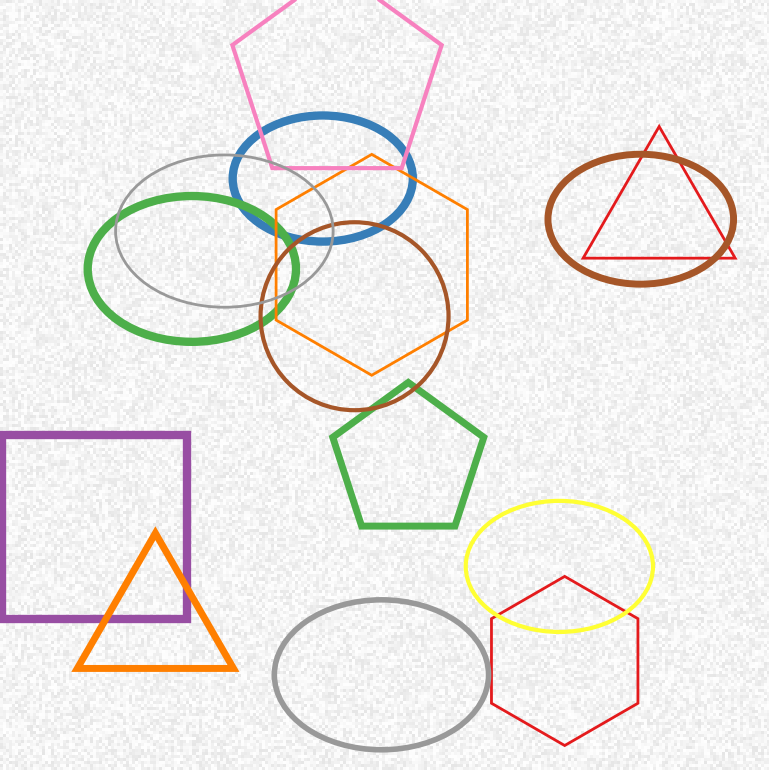[{"shape": "triangle", "thickness": 1, "radius": 0.57, "center": [0.856, 0.722]}, {"shape": "hexagon", "thickness": 1, "radius": 0.55, "center": [0.733, 0.142]}, {"shape": "oval", "thickness": 3, "radius": 0.58, "center": [0.419, 0.768]}, {"shape": "pentagon", "thickness": 2.5, "radius": 0.52, "center": [0.53, 0.4]}, {"shape": "oval", "thickness": 3, "radius": 0.68, "center": [0.249, 0.651]}, {"shape": "square", "thickness": 3, "radius": 0.6, "center": [0.123, 0.316]}, {"shape": "hexagon", "thickness": 1, "radius": 0.72, "center": [0.483, 0.656]}, {"shape": "triangle", "thickness": 2.5, "radius": 0.59, "center": [0.202, 0.19]}, {"shape": "oval", "thickness": 1.5, "radius": 0.61, "center": [0.726, 0.264]}, {"shape": "oval", "thickness": 2.5, "radius": 0.6, "center": [0.832, 0.715]}, {"shape": "circle", "thickness": 1.5, "radius": 0.61, "center": [0.46, 0.589]}, {"shape": "pentagon", "thickness": 1.5, "radius": 0.71, "center": [0.438, 0.897]}, {"shape": "oval", "thickness": 2, "radius": 0.7, "center": [0.495, 0.124]}, {"shape": "oval", "thickness": 1, "radius": 0.71, "center": [0.291, 0.7]}]